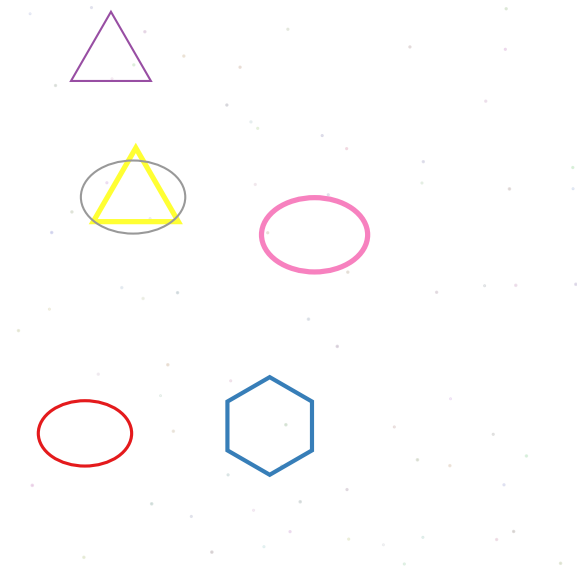[{"shape": "oval", "thickness": 1.5, "radius": 0.4, "center": [0.147, 0.249]}, {"shape": "hexagon", "thickness": 2, "radius": 0.42, "center": [0.467, 0.262]}, {"shape": "triangle", "thickness": 1, "radius": 0.4, "center": [0.192, 0.899]}, {"shape": "triangle", "thickness": 2.5, "radius": 0.43, "center": [0.235, 0.658]}, {"shape": "oval", "thickness": 2.5, "radius": 0.46, "center": [0.545, 0.593]}, {"shape": "oval", "thickness": 1, "radius": 0.45, "center": [0.23, 0.658]}]